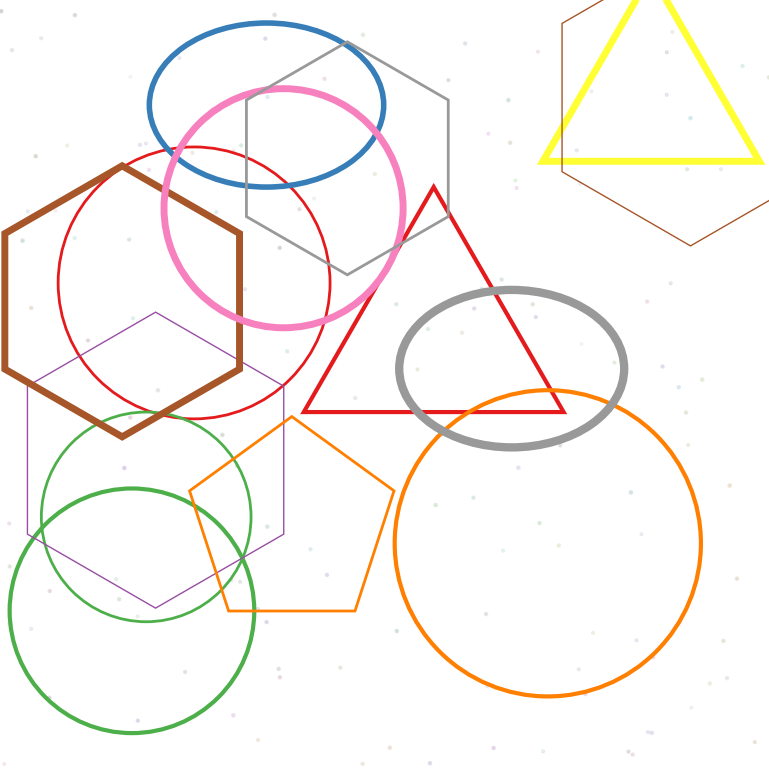[{"shape": "circle", "thickness": 1, "radius": 0.88, "center": [0.252, 0.633]}, {"shape": "triangle", "thickness": 1.5, "radius": 0.97, "center": [0.563, 0.562]}, {"shape": "oval", "thickness": 2, "radius": 0.76, "center": [0.346, 0.864]}, {"shape": "circle", "thickness": 1.5, "radius": 0.79, "center": [0.171, 0.207]}, {"shape": "circle", "thickness": 1, "radius": 0.68, "center": [0.19, 0.329]}, {"shape": "hexagon", "thickness": 0.5, "radius": 0.96, "center": [0.202, 0.402]}, {"shape": "pentagon", "thickness": 1, "radius": 0.7, "center": [0.379, 0.319]}, {"shape": "circle", "thickness": 1.5, "radius": 0.99, "center": [0.711, 0.294]}, {"shape": "triangle", "thickness": 2.5, "radius": 0.81, "center": [0.846, 0.872]}, {"shape": "hexagon", "thickness": 0.5, "radius": 0.96, "center": [0.897, 0.873]}, {"shape": "hexagon", "thickness": 2.5, "radius": 0.88, "center": [0.159, 0.609]}, {"shape": "circle", "thickness": 2.5, "radius": 0.78, "center": [0.368, 0.73]}, {"shape": "oval", "thickness": 3, "radius": 0.73, "center": [0.665, 0.521]}, {"shape": "hexagon", "thickness": 1, "radius": 0.76, "center": [0.451, 0.794]}]